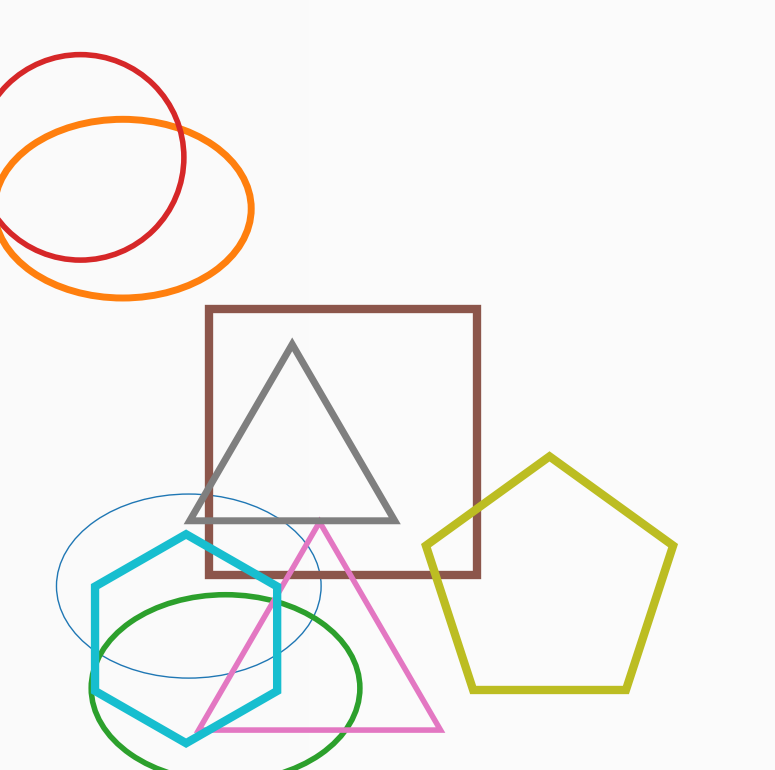[{"shape": "oval", "thickness": 0.5, "radius": 0.85, "center": [0.244, 0.239]}, {"shape": "oval", "thickness": 2.5, "radius": 0.83, "center": [0.158, 0.729]}, {"shape": "oval", "thickness": 2, "radius": 0.87, "center": [0.291, 0.106]}, {"shape": "circle", "thickness": 2, "radius": 0.67, "center": [0.104, 0.796]}, {"shape": "square", "thickness": 3, "radius": 0.86, "center": [0.442, 0.426]}, {"shape": "triangle", "thickness": 2, "radius": 0.9, "center": [0.412, 0.142]}, {"shape": "triangle", "thickness": 2.5, "radius": 0.76, "center": [0.377, 0.4]}, {"shape": "pentagon", "thickness": 3, "radius": 0.84, "center": [0.709, 0.24]}, {"shape": "hexagon", "thickness": 3, "radius": 0.68, "center": [0.24, 0.17]}]